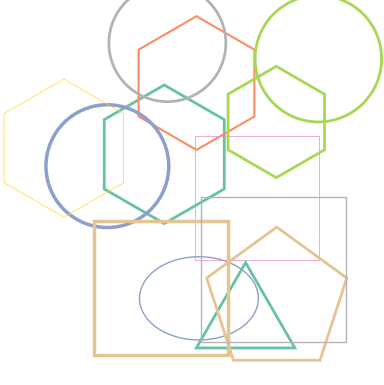[{"shape": "hexagon", "thickness": 2, "radius": 0.9, "center": [0.427, 0.599]}, {"shape": "triangle", "thickness": 2, "radius": 0.74, "center": [0.638, 0.17]}, {"shape": "hexagon", "thickness": 1.5, "radius": 0.87, "center": [0.51, 0.784]}, {"shape": "circle", "thickness": 2.5, "radius": 0.8, "center": [0.279, 0.568]}, {"shape": "oval", "thickness": 1, "radius": 0.77, "center": [0.517, 0.225]}, {"shape": "square", "thickness": 0.5, "radius": 0.8, "center": [0.667, 0.485]}, {"shape": "circle", "thickness": 2, "radius": 0.82, "center": [0.827, 0.848]}, {"shape": "hexagon", "thickness": 2, "radius": 0.72, "center": [0.718, 0.683]}, {"shape": "hexagon", "thickness": 0.5, "radius": 0.9, "center": [0.166, 0.615]}, {"shape": "pentagon", "thickness": 2, "radius": 0.96, "center": [0.719, 0.219]}, {"shape": "square", "thickness": 2.5, "radius": 0.87, "center": [0.417, 0.252]}, {"shape": "circle", "thickness": 2, "radius": 0.76, "center": [0.435, 0.888]}, {"shape": "square", "thickness": 1, "radius": 0.94, "center": [0.709, 0.3]}]